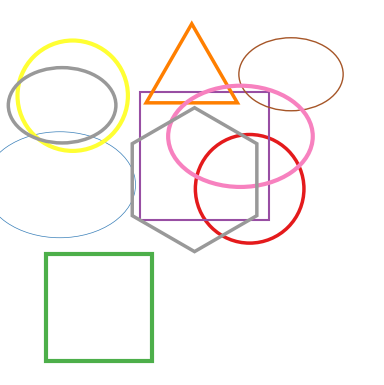[{"shape": "circle", "thickness": 2.5, "radius": 0.71, "center": [0.648, 0.51]}, {"shape": "oval", "thickness": 0.5, "radius": 0.98, "center": [0.155, 0.52]}, {"shape": "square", "thickness": 3, "radius": 0.69, "center": [0.258, 0.201]}, {"shape": "square", "thickness": 1.5, "radius": 0.83, "center": [0.531, 0.594]}, {"shape": "triangle", "thickness": 2.5, "radius": 0.68, "center": [0.498, 0.801]}, {"shape": "circle", "thickness": 3, "radius": 0.72, "center": [0.189, 0.751]}, {"shape": "oval", "thickness": 1, "radius": 0.68, "center": [0.756, 0.807]}, {"shape": "oval", "thickness": 3, "radius": 0.94, "center": [0.625, 0.646]}, {"shape": "hexagon", "thickness": 2.5, "radius": 0.93, "center": [0.505, 0.533]}, {"shape": "oval", "thickness": 2.5, "radius": 0.7, "center": [0.161, 0.727]}]